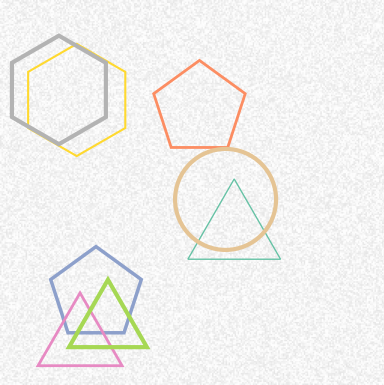[{"shape": "triangle", "thickness": 1, "radius": 0.7, "center": [0.608, 0.396]}, {"shape": "pentagon", "thickness": 2, "radius": 0.62, "center": [0.518, 0.718]}, {"shape": "pentagon", "thickness": 2.5, "radius": 0.62, "center": [0.249, 0.236]}, {"shape": "triangle", "thickness": 2, "radius": 0.63, "center": [0.208, 0.113]}, {"shape": "triangle", "thickness": 3, "radius": 0.58, "center": [0.28, 0.157]}, {"shape": "hexagon", "thickness": 1.5, "radius": 0.73, "center": [0.199, 0.74]}, {"shape": "circle", "thickness": 3, "radius": 0.66, "center": [0.586, 0.482]}, {"shape": "hexagon", "thickness": 3, "radius": 0.7, "center": [0.153, 0.766]}]